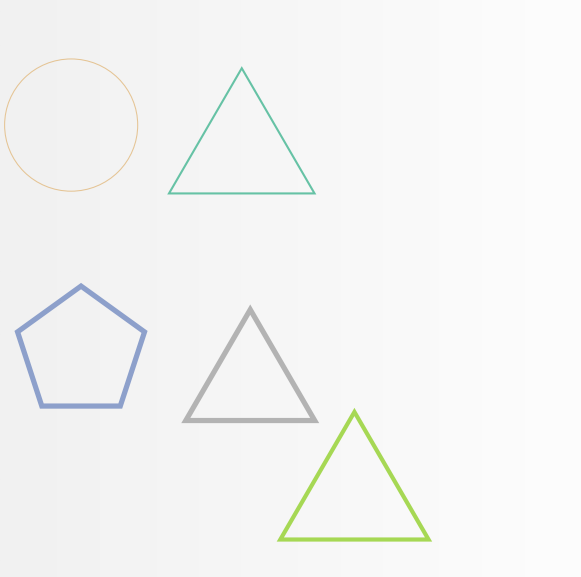[{"shape": "triangle", "thickness": 1, "radius": 0.72, "center": [0.416, 0.736]}, {"shape": "pentagon", "thickness": 2.5, "radius": 0.57, "center": [0.139, 0.389]}, {"shape": "triangle", "thickness": 2, "radius": 0.74, "center": [0.61, 0.139]}, {"shape": "circle", "thickness": 0.5, "radius": 0.57, "center": [0.122, 0.783]}, {"shape": "triangle", "thickness": 2.5, "radius": 0.64, "center": [0.431, 0.335]}]